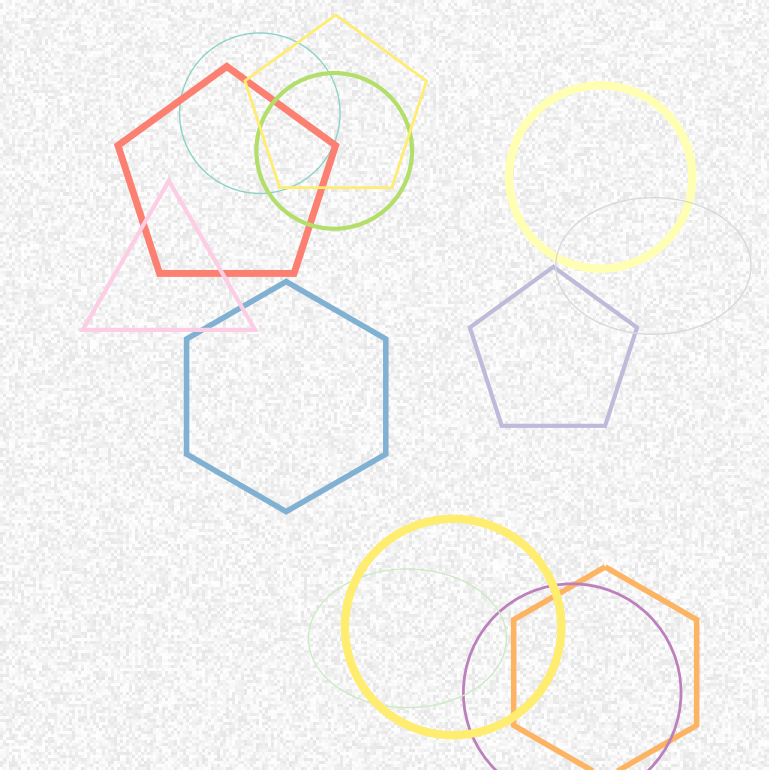[{"shape": "circle", "thickness": 0.5, "radius": 0.52, "center": [0.337, 0.853]}, {"shape": "circle", "thickness": 3, "radius": 0.6, "center": [0.78, 0.77]}, {"shape": "pentagon", "thickness": 1.5, "radius": 0.57, "center": [0.719, 0.539]}, {"shape": "pentagon", "thickness": 2.5, "radius": 0.74, "center": [0.295, 0.765]}, {"shape": "hexagon", "thickness": 2, "radius": 0.75, "center": [0.372, 0.485]}, {"shape": "hexagon", "thickness": 2, "radius": 0.69, "center": [0.786, 0.127]}, {"shape": "circle", "thickness": 1.5, "radius": 0.51, "center": [0.434, 0.804]}, {"shape": "triangle", "thickness": 1.5, "radius": 0.65, "center": [0.219, 0.636]}, {"shape": "oval", "thickness": 0.5, "radius": 0.63, "center": [0.849, 0.655]}, {"shape": "circle", "thickness": 1, "radius": 0.71, "center": [0.743, 0.1]}, {"shape": "oval", "thickness": 0.5, "radius": 0.64, "center": [0.529, 0.171]}, {"shape": "pentagon", "thickness": 1, "radius": 0.62, "center": [0.436, 0.857]}, {"shape": "circle", "thickness": 3, "radius": 0.7, "center": [0.588, 0.186]}]